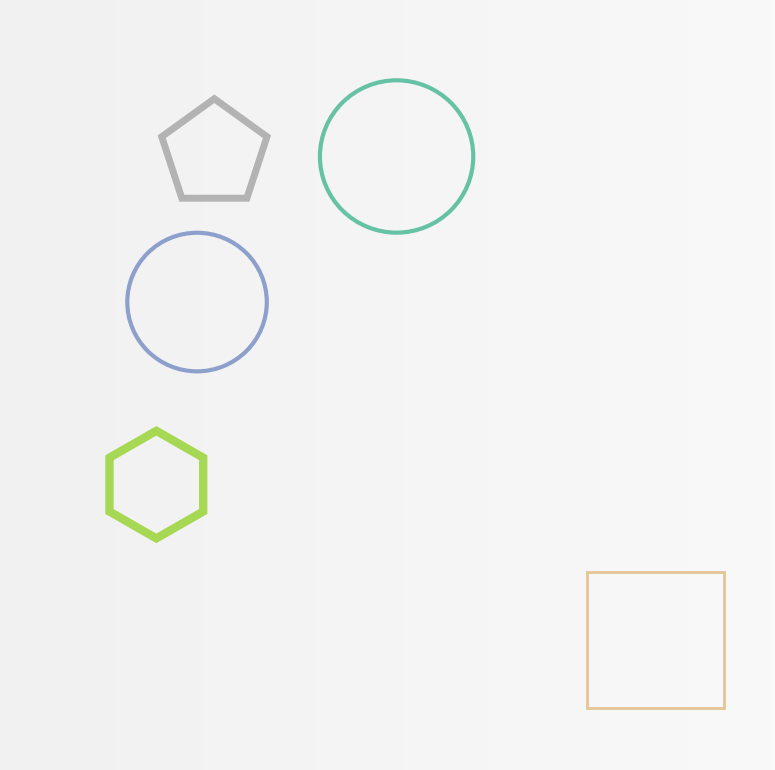[{"shape": "circle", "thickness": 1.5, "radius": 0.49, "center": [0.512, 0.797]}, {"shape": "circle", "thickness": 1.5, "radius": 0.45, "center": [0.254, 0.608]}, {"shape": "hexagon", "thickness": 3, "radius": 0.35, "center": [0.202, 0.371]}, {"shape": "square", "thickness": 1, "radius": 0.44, "center": [0.846, 0.169]}, {"shape": "pentagon", "thickness": 2.5, "radius": 0.36, "center": [0.277, 0.8]}]